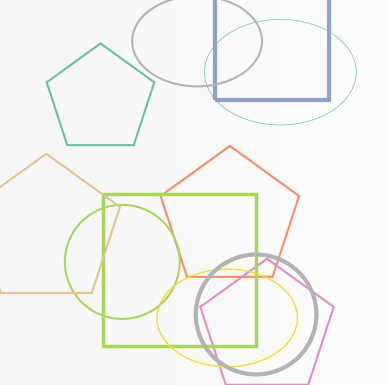[{"shape": "pentagon", "thickness": 1.5, "radius": 0.73, "center": [0.259, 0.741]}, {"shape": "oval", "thickness": 0.5, "radius": 0.98, "center": [0.723, 0.813]}, {"shape": "pentagon", "thickness": 1.5, "radius": 0.94, "center": [0.593, 0.433]}, {"shape": "square", "thickness": 3, "radius": 0.74, "center": [0.702, 0.887]}, {"shape": "pentagon", "thickness": 1.5, "radius": 0.9, "center": [0.689, 0.147]}, {"shape": "circle", "thickness": 1.5, "radius": 0.74, "center": [0.316, 0.32]}, {"shape": "square", "thickness": 2.5, "radius": 0.99, "center": [0.464, 0.298]}, {"shape": "oval", "thickness": 1, "radius": 0.91, "center": [0.586, 0.174]}, {"shape": "pentagon", "thickness": 1.5, "radius": 1.0, "center": [0.119, 0.401]}, {"shape": "oval", "thickness": 1.5, "radius": 0.84, "center": [0.509, 0.893]}, {"shape": "circle", "thickness": 3, "radius": 0.78, "center": [0.661, 0.183]}]